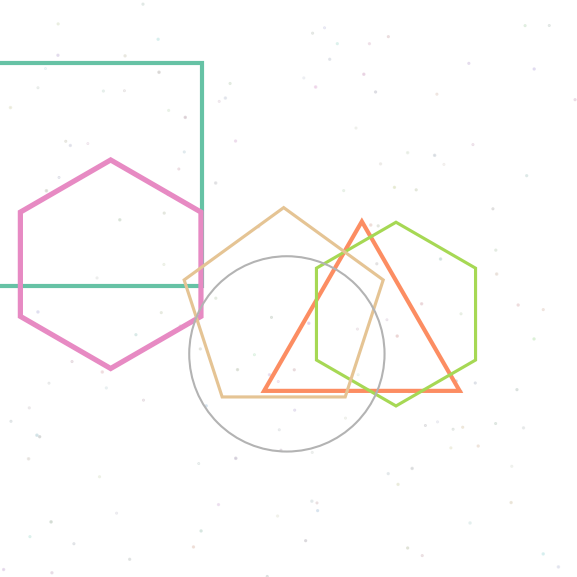[{"shape": "square", "thickness": 2, "radius": 0.97, "center": [0.156, 0.697]}, {"shape": "triangle", "thickness": 2, "radius": 0.98, "center": [0.627, 0.42]}, {"shape": "hexagon", "thickness": 2.5, "radius": 0.9, "center": [0.192, 0.542]}, {"shape": "hexagon", "thickness": 1.5, "radius": 0.8, "center": [0.686, 0.455]}, {"shape": "pentagon", "thickness": 1.5, "radius": 0.91, "center": [0.491, 0.458]}, {"shape": "circle", "thickness": 1, "radius": 0.85, "center": [0.497, 0.386]}]